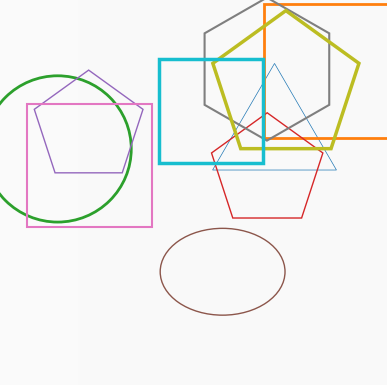[{"shape": "triangle", "thickness": 0.5, "radius": 0.92, "center": [0.708, 0.651]}, {"shape": "square", "thickness": 2, "radius": 0.87, "center": [0.856, 0.816]}, {"shape": "circle", "thickness": 2, "radius": 0.95, "center": [0.149, 0.613]}, {"shape": "pentagon", "thickness": 1, "radius": 0.76, "center": [0.69, 0.556]}, {"shape": "pentagon", "thickness": 1, "radius": 0.74, "center": [0.229, 0.67]}, {"shape": "oval", "thickness": 1, "radius": 0.81, "center": [0.574, 0.294]}, {"shape": "square", "thickness": 1.5, "radius": 0.8, "center": [0.231, 0.57]}, {"shape": "hexagon", "thickness": 1.5, "radius": 0.93, "center": [0.689, 0.821]}, {"shape": "pentagon", "thickness": 2.5, "radius": 0.99, "center": [0.738, 0.774]}, {"shape": "square", "thickness": 2.5, "radius": 0.67, "center": [0.544, 0.711]}]